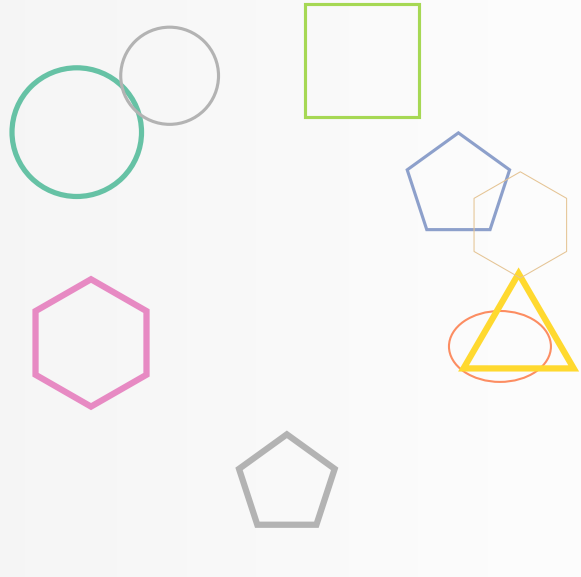[{"shape": "circle", "thickness": 2.5, "radius": 0.56, "center": [0.132, 0.77]}, {"shape": "oval", "thickness": 1, "radius": 0.44, "center": [0.86, 0.399]}, {"shape": "pentagon", "thickness": 1.5, "radius": 0.46, "center": [0.789, 0.676]}, {"shape": "hexagon", "thickness": 3, "radius": 0.55, "center": [0.157, 0.405]}, {"shape": "square", "thickness": 1.5, "radius": 0.49, "center": [0.623, 0.895]}, {"shape": "triangle", "thickness": 3, "radius": 0.55, "center": [0.892, 0.416]}, {"shape": "hexagon", "thickness": 0.5, "radius": 0.46, "center": [0.895, 0.61]}, {"shape": "circle", "thickness": 1.5, "radius": 0.42, "center": [0.292, 0.868]}, {"shape": "pentagon", "thickness": 3, "radius": 0.43, "center": [0.494, 0.16]}]